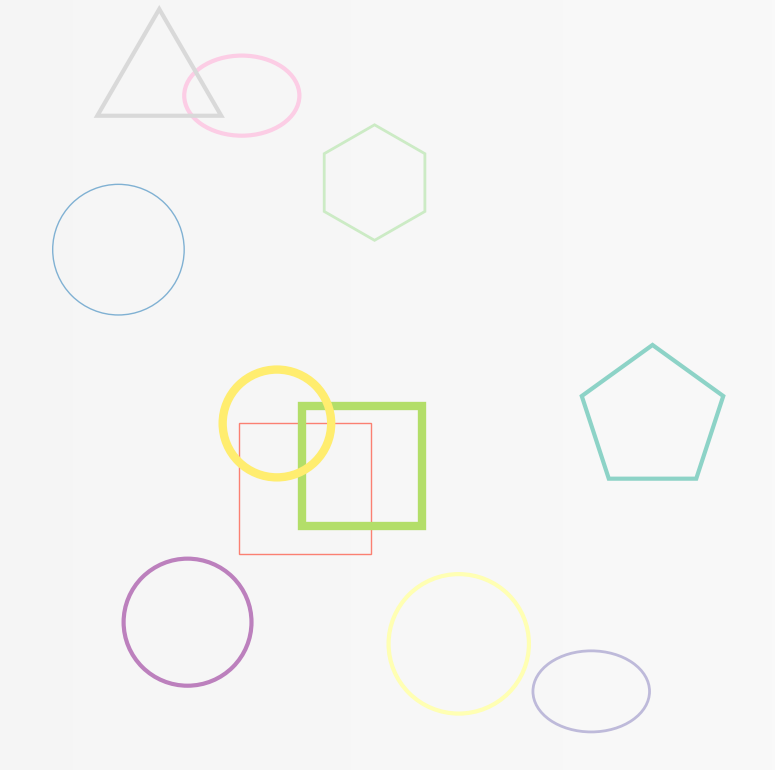[{"shape": "pentagon", "thickness": 1.5, "radius": 0.48, "center": [0.842, 0.456]}, {"shape": "circle", "thickness": 1.5, "radius": 0.45, "center": [0.592, 0.164]}, {"shape": "oval", "thickness": 1, "radius": 0.38, "center": [0.763, 0.102]}, {"shape": "square", "thickness": 0.5, "radius": 0.43, "center": [0.393, 0.366]}, {"shape": "circle", "thickness": 0.5, "radius": 0.42, "center": [0.153, 0.676]}, {"shape": "square", "thickness": 3, "radius": 0.39, "center": [0.467, 0.395]}, {"shape": "oval", "thickness": 1.5, "radius": 0.37, "center": [0.312, 0.876]}, {"shape": "triangle", "thickness": 1.5, "radius": 0.46, "center": [0.206, 0.896]}, {"shape": "circle", "thickness": 1.5, "radius": 0.41, "center": [0.242, 0.192]}, {"shape": "hexagon", "thickness": 1, "radius": 0.38, "center": [0.483, 0.763]}, {"shape": "circle", "thickness": 3, "radius": 0.35, "center": [0.357, 0.45]}]